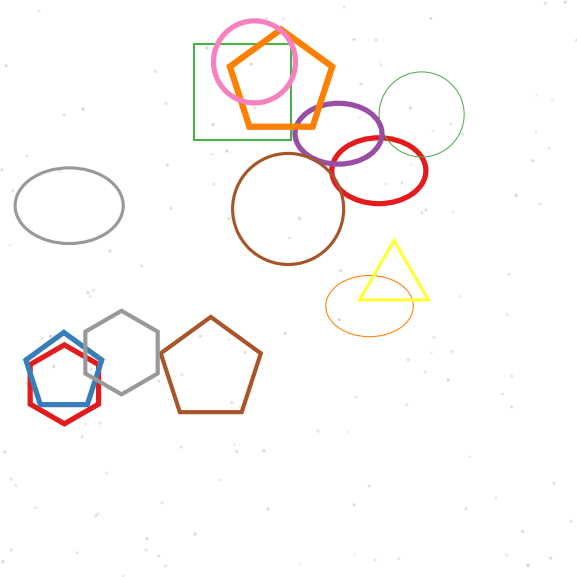[{"shape": "oval", "thickness": 2.5, "radius": 0.41, "center": [0.656, 0.704]}, {"shape": "hexagon", "thickness": 2.5, "radius": 0.34, "center": [0.111, 0.334]}, {"shape": "pentagon", "thickness": 2.5, "radius": 0.35, "center": [0.111, 0.354]}, {"shape": "square", "thickness": 1, "radius": 0.42, "center": [0.42, 0.84]}, {"shape": "circle", "thickness": 0.5, "radius": 0.37, "center": [0.73, 0.801]}, {"shape": "oval", "thickness": 2.5, "radius": 0.38, "center": [0.586, 0.768]}, {"shape": "oval", "thickness": 0.5, "radius": 0.38, "center": [0.64, 0.469]}, {"shape": "pentagon", "thickness": 3, "radius": 0.47, "center": [0.487, 0.855]}, {"shape": "triangle", "thickness": 1.5, "radius": 0.34, "center": [0.682, 0.514]}, {"shape": "pentagon", "thickness": 2, "radius": 0.46, "center": [0.365, 0.359]}, {"shape": "circle", "thickness": 1.5, "radius": 0.48, "center": [0.499, 0.637]}, {"shape": "circle", "thickness": 2.5, "radius": 0.36, "center": [0.441, 0.892]}, {"shape": "oval", "thickness": 1.5, "radius": 0.47, "center": [0.12, 0.643]}, {"shape": "hexagon", "thickness": 2, "radius": 0.36, "center": [0.21, 0.389]}]